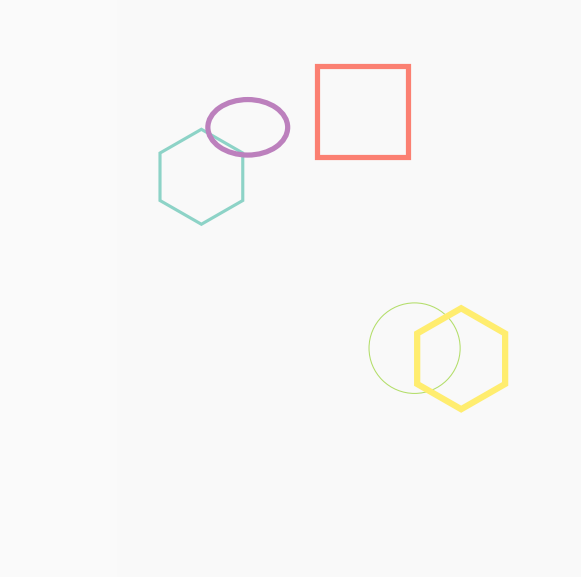[{"shape": "hexagon", "thickness": 1.5, "radius": 0.41, "center": [0.346, 0.693]}, {"shape": "square", "thickness": 2.5, "radius": 0.39, "center": [0.623, 0.806]}, {"shape": "circle", "thickness": 0.5, "radius": 0.39, "center": [0.713, 0.396]}, {"shape": "oval", "thickness": 2.5, "radius": 0.34, "center": [0.426, 0.779]}, {"shape": "hexagon", "thickness": 3, "radius": 0.44, "center": [0.793, 0.378]}]